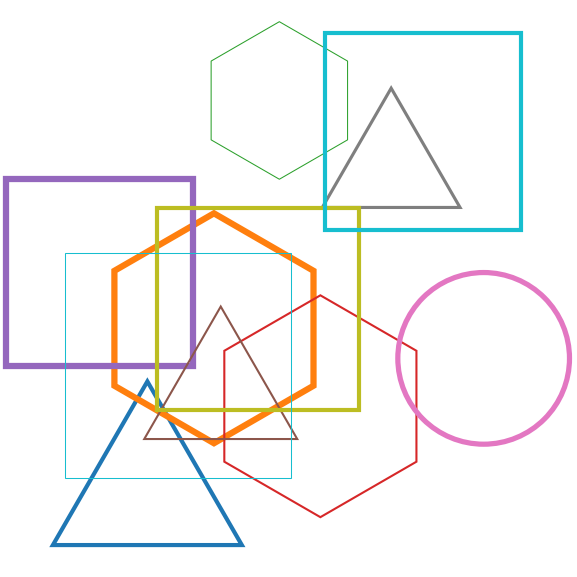[{"shape": "triangle", "thickness": 2, "radius": 0.94, "center": [0.255, 0.15]}, {"shape": "hexagon", "thickness": 3, "radius": 1.0, "center": [0.37, 0.431]}, {"shape": "hexagon", "thickness": 0.5, "radius": 0.68, "center": [0.484, 0.825]}, {"shape": "hexagon", "thickness": 1, "radius": 0.96, "center": [0.555, 0.296]}, {"shape": "square", "thickness": 3, "radius": 0.81, "center": [0.172, 0.528]}, {"shape": "triangle", "thickness": 1, "radius": 0.76, "center": [0.382, 0.315]}, {"shape": "circle", "thickness": 2.5, "radius": 0.74, "center": [0.838, 0.379]}, {"shape": "triangle", "thickness": 1.5, "radius": 0.69, "center": [0.677, 0.709]}, {"shape": "square", "thickness": 2, "radius": 0.87, "center": [0.447, 0.464]}, {"shape": "square", "thickness": 2, "radius": 0.85, "center": [0.732, 0.771]}, {"shape": "square", "thickness": 0.5, "radius": 0.98, "center": [0.308, 0.366]}]